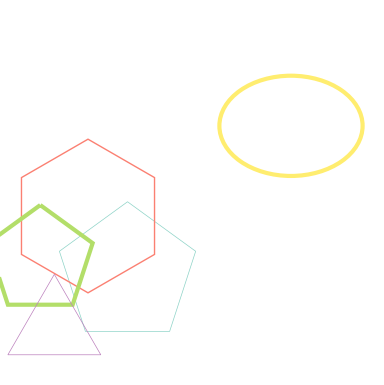[{"shape": "pentagon", "thickness": 0.5, "radius": 0.93, "center": [0.331, 0.29]}, {"shape": "hexagon", "thickness": 1, "radius": 1.0, "center": [0.229, 0.439]}, {"shape": "pentagon", "thickness": 3, "radius": 0.72, "center": [0.105, 0.324]}, {"shape": "triangle", "thickness": 0.5, "radius": 0.7, "center": [0.141, 0.148]}, {"shape": "oval", "thickness": 3, "radius": 0.93, "center": [0.756, 0.673]}]